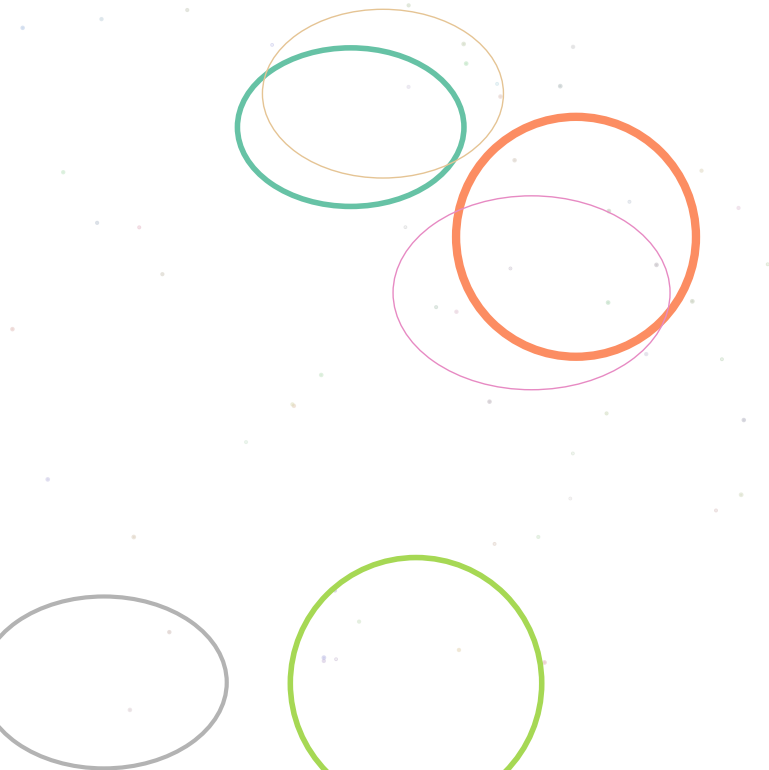[{"shape": "oval", "thickness": 2, "radius": 0.74, "center": [0.455, 0.835]}, {"shape": "circle", "thickness": 3, "radius": 0.78, "center": [0.748, 0.692]}, {"shape": "oval", "thickness": 0.5, "radius": 0.9, "center": [0.69, 0.62]}, {"shape": "circle", "thickness": 2, "radius": 0.82, "center": [0.54, 0.113]}, {"shape": "oval", "thickness": 0.5, "radius": 0.78, "center": [0.497, 0.878]}, {"shape": "oval", "thickness": 1.5, "radius": 0.8, "center": [0.135, 0.114]}]